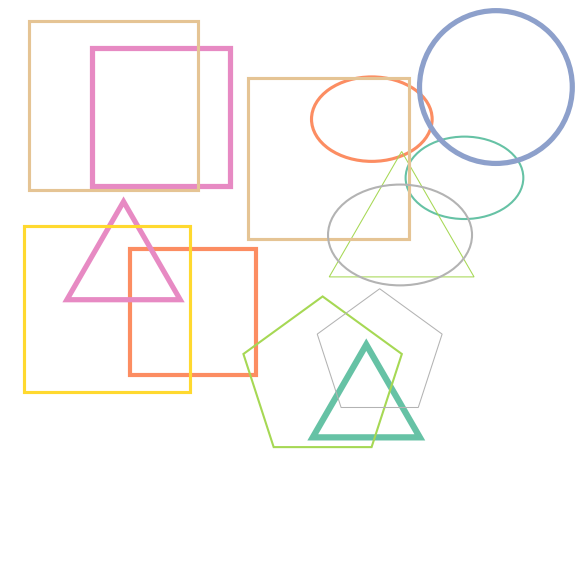[{"shape": "oval", "thickness": 1, "radius": 0.51, "center": [0.804, 0.691]}, {"shape": "triangle", "thickness": 3, "radius": 0.54, "center": [0.634, 0.295]}, {"shape": "oval", "thickness": 1.5, "radius": 0.52, "center": [0.644, 0.793]}, {"shape": "square", "thickness": 2, "radius": 0.55, "center": [0.335, 0.459]}, {"shape": "circle", "thickness": 2.5, "radius": 0.66, "center": [0.859, 0.848]}, {"shape": "triangle", "thickness": 2.5, "radius": 0.57, "center": [0.214, 0.537]}, {"shape": "square", "thickness": 2.5, "radius": 0.6, "center": [0.279, 0.797]}, {"shape": "triangle", "thickness": 0.5, "radius": 0.72, "center": [0.695, 0.592]}, {"shape": "pentagon", "thickness": 1, "radius": 0.72, "center": [0.559, 0.342]}, {"shape": "square", "thickness": 1.5, "radius": 0.72, "center": [0.185, 0.464]}, {"shape": "square", "thickness": 1.5, "radius": 0.73, "center": [0.197, 0.817]}, {"shape": "square", "thickness": 1.5, "radius": 0.7, "center": [0.569, 0.725]}, {"shape": "pentagon", "thickness": 0.5, "radius": 0.57, "center": [0.657, 0.385]}, {"shape": "oval", "thickness": 1, "radius": 0.62, "center": [0.693, 0.592]}]